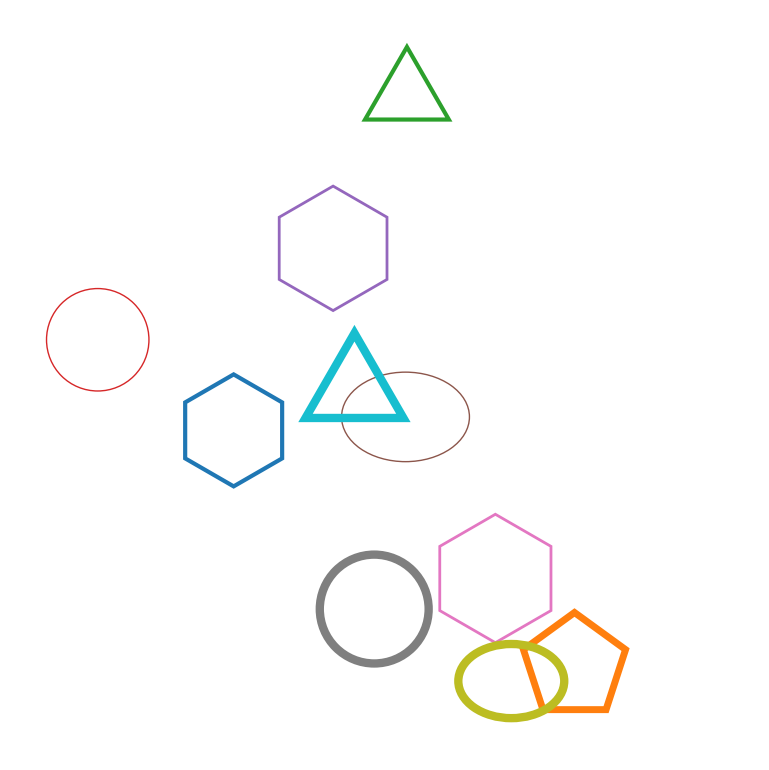[{"shape": "hexagon", "thickness": 1.5, "radius": 0.36, "center": [0.303, 0.441]}, {"shape": "pentagon", "thickness": 2.5, "radius": 0.35, "center": [0.746, 0.135]}, {"shape": "triangle", "thickness": 1.5, "radius": 0.31, "center": [0.528, 0.876]}, {"shape": "circle", "thickness": 0.5, "radius": 0.33, "center": [0.127, 0.559]}, {"shape": "hexagon", "thickness": 1, "radius": 0.4, "center": [0.433, 0.677]}, {"shape": "oval", "thickness": 0.5, "radius": 0.42, "center": [0.527, 0.459]}, {"shape": "hexagon", "thickness": 1, "radius": 0.42, "center": [0.643, 0.249]}, {"shape": "circle", "thickness": 3, "radius": 0.35, "center": [0.486, 0.209]}, {"shape": "oval", "thickness": 3, "radius": 0.34, "center": [0.664, 0.115]}, {"shape": "triangle", "thickness": 3, "radius": 0.37, "center": [0.46, 0.494]}]